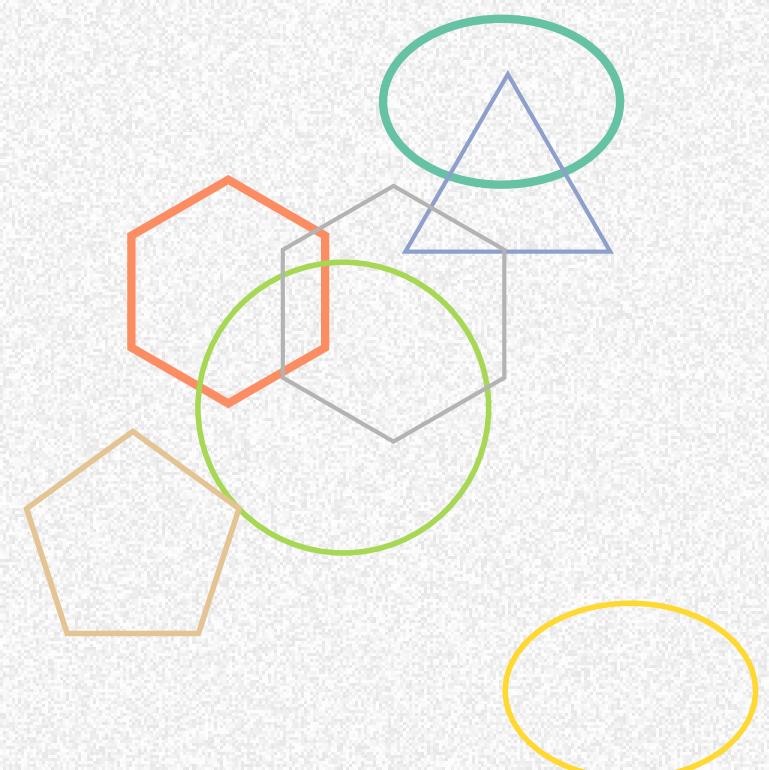[{"shape": "oval", "thickness": 3, "radius": 0.77, "center": [0.651, 0.868]}, {"shape": "hexagon", "thickness": 3, "radius": 0.73, "center": [0.296, 0.621]}, {"shape": "triangle", "thickness": 1.5, "radius": 0.77, "center": [0.66, 0.75]}, {"shape": "circle", "thickness": 2, "radius": 0.94, "center": [0.446, 0.471]}, {"shape": "oval", "thickness": 2, "radius": 0.81, "center": [0.819, 0.103]}, {"shape": "pentagon", "thickness": 2, "radius": 0.73, "center": [0.172, 0.295]}, {"shape": "hexagon", "thickness": 1.5, "radius": 0.83, "center": [0.511, 0.593]}]